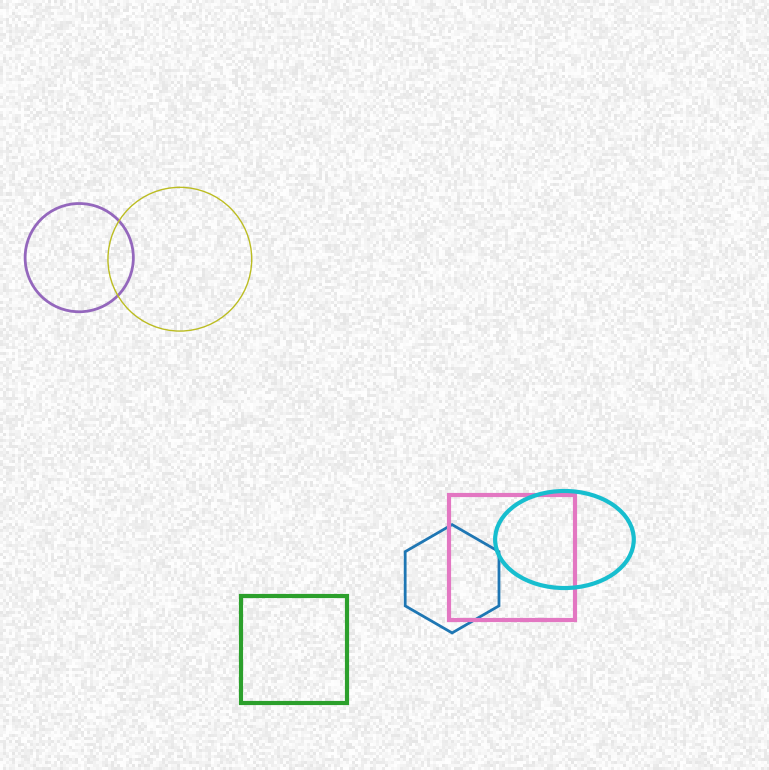[{"shape": "hexagon", "thickness": 1, "radius": 0.35, "center": [0.587, 0.248]}, {"shape": "square", "thickness": 1.5, "radius": 0.35, "center": [0.382, 0.157]}, {"shape": "circle", "thickness": 1, "radius": 0.35, "center": [0.103, 0.665]}, {"shape": "square", "thickness": 1.5, "radius": 0.41, "center": [0.665, 0.276]}, {"shape": "circle", "thickness": 0.5, "radius": 0.47, "center": [0.234, 0.663]}, {"shape": "oval", "thickness": 1.5, "radius": 0.45, "center": [0.733, 0.299]}]